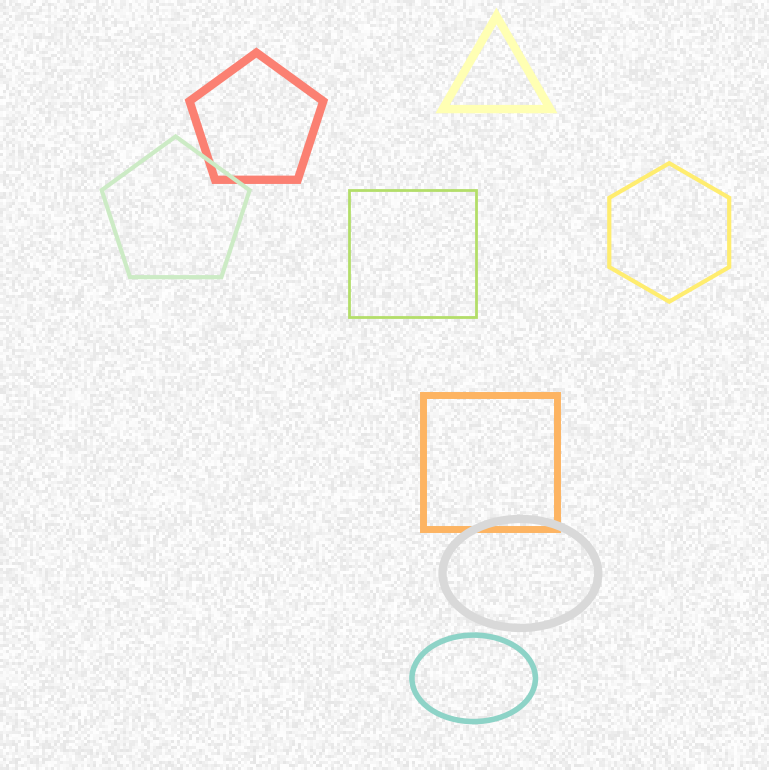[{"shape": "oval", "thickness": 2, "radius": 0.4, "center": [0.615, 0.119]}, {"shape": "triangle", "thickness": 3, "radius": 0.4, "center": [0.645, 0.899]}, {"shape": "pentagon", "thickness": 3, "radius": 0.46, "center": [0.333, 0.84]}, {"shape": "square", "thickness": 2.5, "radius": 0.44, "center": [0.637, 0.4]}, {"shape": "square", "thickness": 1, "radius": 0.41, "center": [0.536, 0.671]}, {"shape": "oval", "thickness": 3, "radius": 0.51, "center": [0.676, 0.255]}, {"shape": "pentagon", "thickness": 1.5, "radius": 0.51, "center": [0.228, 0.722]}, {"shape": "hexagon", "thickness": 1.5, "radius": 0.45, "center": [0.869, 0.698]}]